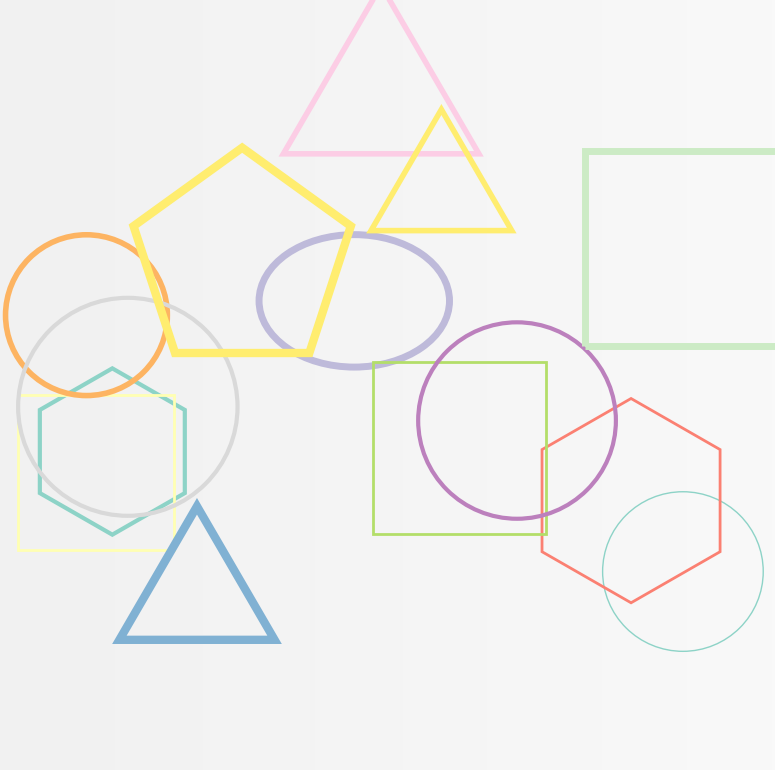[{"shape": "circle", "thickness": 0.5, "radius": 0.52, "center": [0.881, 0.258]}, {"shape": "hexagon", "thickness": 1.5, "radius": 0.54, "center": [0.145, 0.414]}, {"shape": "square", "thickness": 1, "radius": 0.5, "center": [0.123, 0.387]}, {"shape": "oval", "thickness": 2.5, "radius": 0.61, "center": [0.457, 0.609]}, {"shape": "hexagon", "thickness": 1, "radius": 0.66, "center": [0.814, 0.35]}, {"shape": "triangle", "thickness": 3, "radius": 0.58, "center": [0.254, 0.227]}, {"shape": "circle", "thickness": 2, "radius": 0.52, "center": [0.112, 0.591]}, {"shape": "square", "thickness": 1, "radius": 0.56, "center": [0.593, 0.418]}, {"shape": "triangle", "thickness": 2, "radius": 0.73, "center": [0.492, 0.873]}, {"shape": "circle", "thickness": 1.5, "radius": 0.71, "center": [0.165, 0.472]}, {"shape": "circle", "thickness": 1.5, "radius": 0.64, "center": [0.667, 0.454]}, {"shape": "square", "thickness": 2.5, "radius": 0.63, "center": [0.882, 0.677]}, {"shape": "pentagon", "thickness": 3, "radius": 0.74, "center": [0.312, 0.661]}, {"shape": "triangle", "thickness": 2, "radius": 0.52, "center": [0.57, 0.753]}]